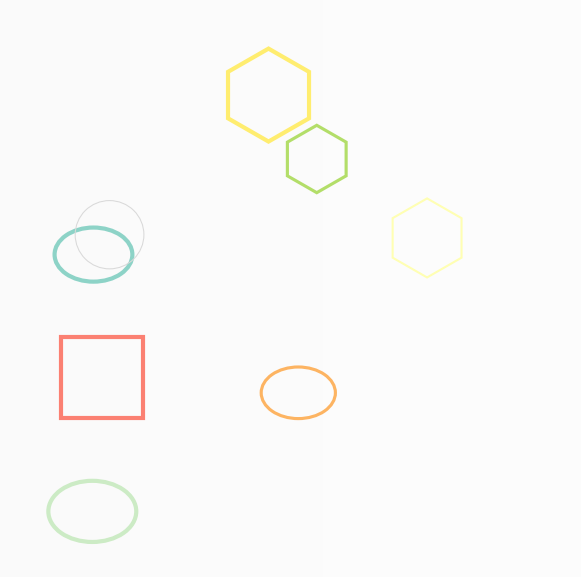[{"shape": "oval", "thickness": 2, "radius": 0.33, "center": [0.161, 0.558]}, {"shape": "hexagon", "thickness": 1, "radius": 0.34, "center": [0.735, 0.587]}, {"shape": "square", "thickness": 2, "radius": 0.35, "center": [0.175, 0.346]}, {"shape": "oval", "thickness": 1.5, "radius": 0.32, "center": [0.513, 0.319]}, {"shape": "hexagon", "thickness": 1.5, "radius": 0.29, "center": [0.545, 0.724]}, {"shape": "circle", "thickness": 0.5, "radius": 0.3, "center": [0.188, 0.593]}, {"shape": "oval", "thickness": 2, "radius": 0.38, "center": [0.159, 0.114]}, {"shape": "hexagon", "thickness": 2, "radius": 0.4, "center": [0.462, 0.834]}]